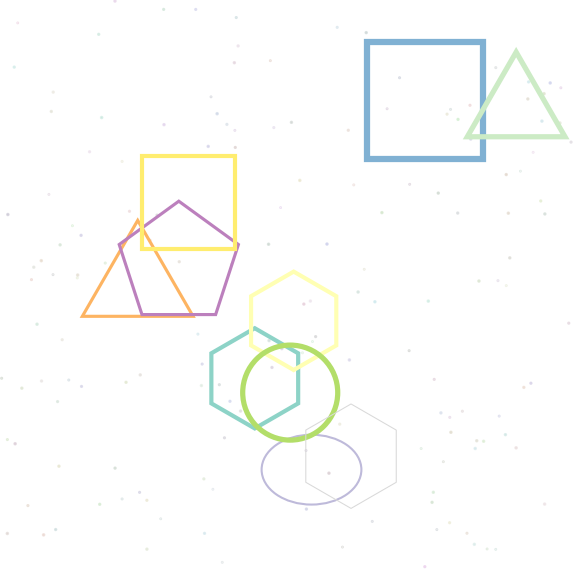[{"shape": "hexagon", "thickness": 2, "radius": 0.43, "center": [0.441, 0.344]}, {"shape": "hexagon", "thickness": 2, "radius": 0.43, "center": [0.509, 0.444]}, {"shape": "oval", "thickness": 1, "radius": 0.43, "center": [0.539, 0.186]}, {"shape": "square", "thickness": 3, "radius": 0.5, "center": [0.736, 0.825]}, {"shape": "triangle", "thickness": 1.5, "radius": 0.55, "center": [0.238, 0.507]}, {"shape": "circle", "thickness": 2.5, "radius": 0.41, "center": [0.503, 0.319]}, {"shape": "hexagon", "thickness": 0.5, "radius": 0.45, "center": [0.608, 0.209]}, {"shape": "pentagon", "thickness": 1.5, "radius": 0.54, "center": [0.31, 0.542]}, {"shape": "triangle", "thickness": 2.5, "radius": 0.49, "center": [0.894, 0.811]}, {"shape": "square", "thickness": 2, "radius": 0.4, "center": [0.327, 0.648]}]